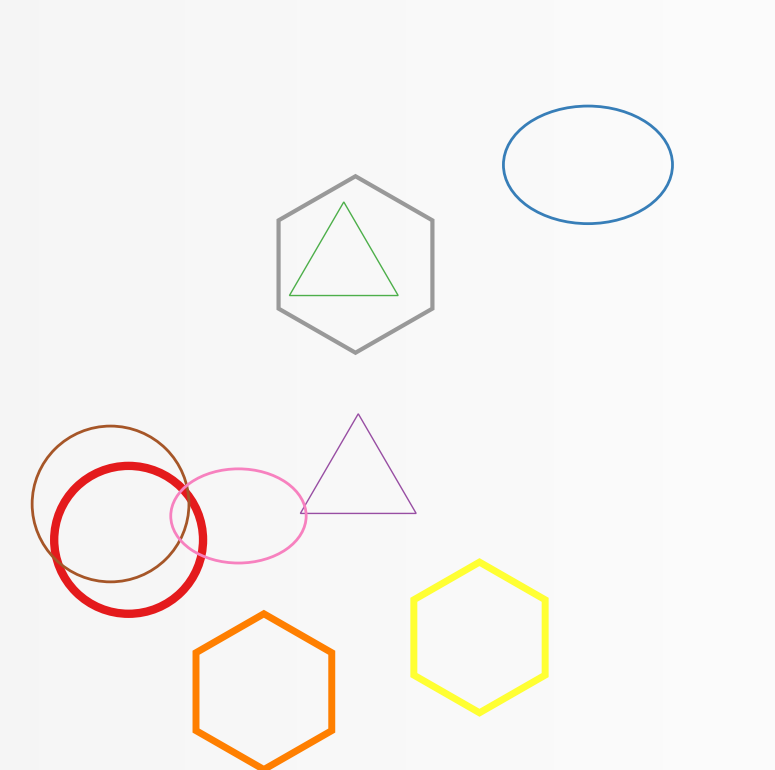[{"shape": "circle", "thickness": 3, "radius": 0.48, "center": [0.166, 0.299]}, {"shape": "oval", "thickness": 1, "radius": 0.55, "center": [0.759, 0.786]}, {"shape": "triangle", "thickness": 0.5, "radius": 0.41, "center": [0.444, 0.657]}, {"shape": "triangle", "thickness": 0.5, "radius": 0.43, "center": [0.462, 0.376]}, {"shape": "hexagon", "thickness": 2.5, "radius": 0.51, "center": [0.34, 0.102]}, {"shape": "hexagon", "thickness": 2.5, "radius": 0.49, "center": [0.619, 0.172]}, {"shape": "circle", "thickness": 1, "radius": 0.51, "center": [0.143, 0.345]}, {"shape": "oval", "thickness": 1, "radius": 0.44, "center": [0.308, 0.33]}, {"shape": "hexagon", "thickness": 1.5, "radius": 0.57, "center": [0.459, 0.657]}]